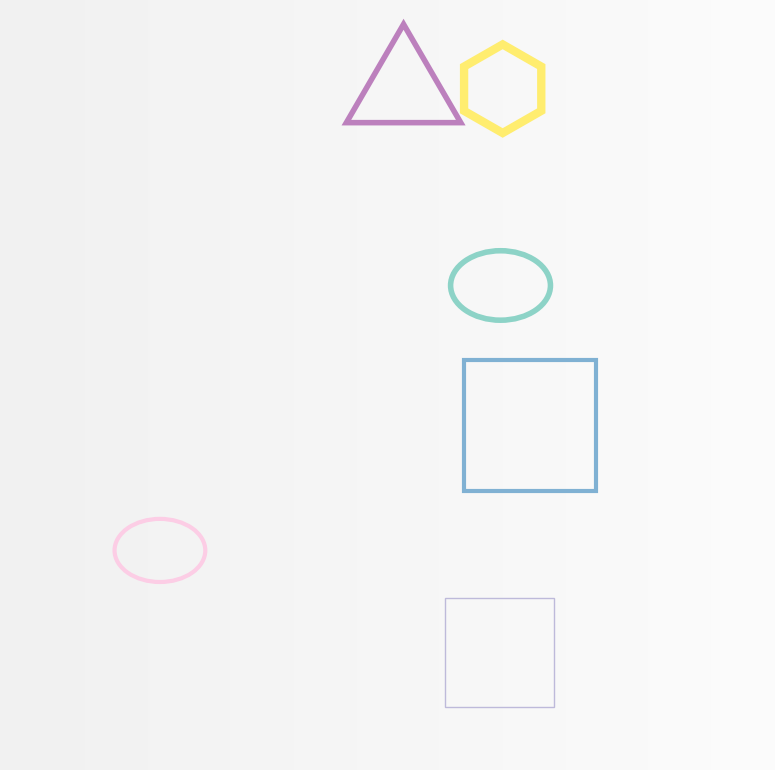[{"shape": "oval", "thickness": 2, "radius": 0.32, "center": [0.646, 0.629]}, {"shape": "square", "thickness": 0.5, "radius": 0.35, "center": [0.645, 0.153]}, {"shape": "square", "thickness": 1.5, "radius": 0.42, "center": [0.684, 0.447]}, {"shape": "oval", "thickness": 1.5, "radius": 0.29, "center": [0.206, 0.285]}, {"shape": "triangle", "thickness": 2, "radius": 0.43, "center": [0.521, 0.883]}, {"shape": "hexagon", "thickness": 3, "radius": 0.29, "center": [0.649, 0.885]}]